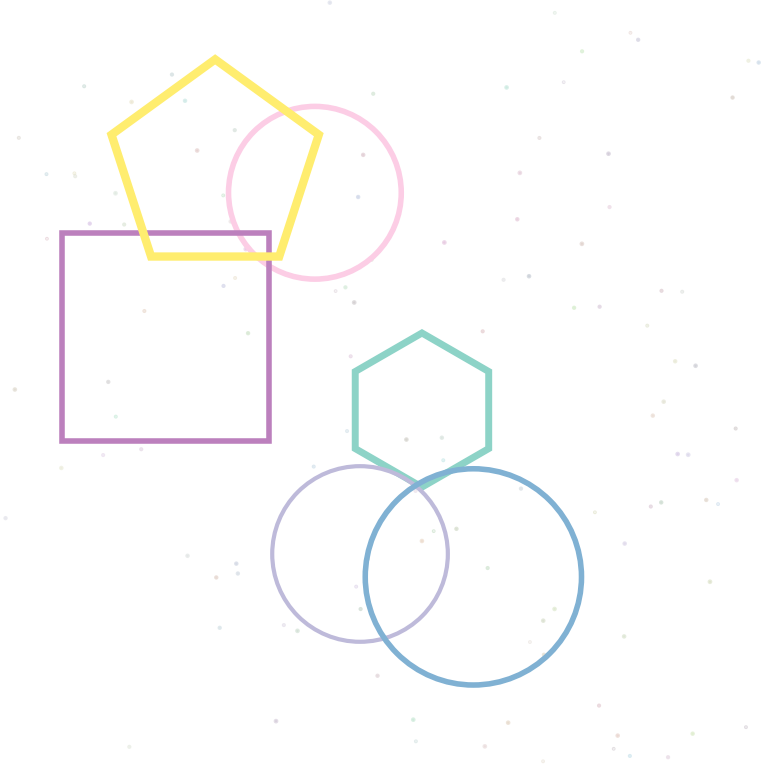[{"shape": "hexagon", "thickness": 2.5, "radius": 0.5, "center": [0.548, 0.467]}, {"shape": "circle", "thickness": 1.5, "radius": 0.57, "center": [0.468, 0.281]}, {"shape": "circle", "thickness": 2, "radius": 0.7, "center": [0.615, 0.251]}, {"shape": "circle", "thickness": 2, "radius": 0.56, "center": [0.409, 0.75]}, {"shape": "square", "thickness": 2, "radius": 0.67, "center": [0.215, 0.562]}, {"shape": "pentagon", "thickness": 3, "radius": 0.71, "center": [0.279, 0.781]}]